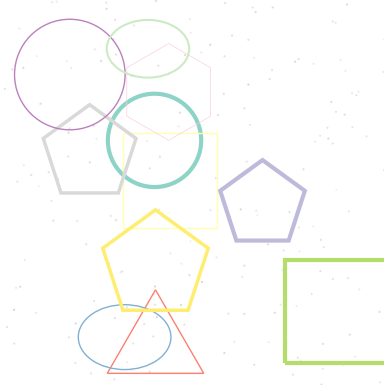[{"shape": "circle", "thickness": 3, "radius": 0.61, "center": [0.401, 0.635]}, {"shape": "square", "thickness": 1, "radius": 0.62, "center": [0.442, 0.532]}, {"shape": "pentagon", "thickness": 3, "radius": 0.58, "center": [0.682, 0.469]}, {"shape": "triangle", "thickness": 1, "radius": 0.72, "center": [0.404, 0.103]}, {"shape": "oval", "thickness": 1, "radius": 0.6, "center": [0.324, 0.124]}, {"shape": "square", "thickness": 3, "radius": 0.67, "center": [0.874, 0.19]}, {"shape": "hexagon", "thickness": 0.5, "radius": 0.63, "center": [0.438, 0.761]}, {"shape": "pentagon", "thickness": 2.5, "radius": 0.63, "center": [0.233, 0.601]}, {"shape": "circle", "thickness": 1, "radius": 0.72, "center": [0.181, 0.806]}, {"shape": "oval", "thickness": 1.5, "radius": 0.54, "center": [0.384, 0.873]}, {"shape": "pentagon", "thickness": 2.5, "radius": 0.72, "center": [0.404, 0.311]}]